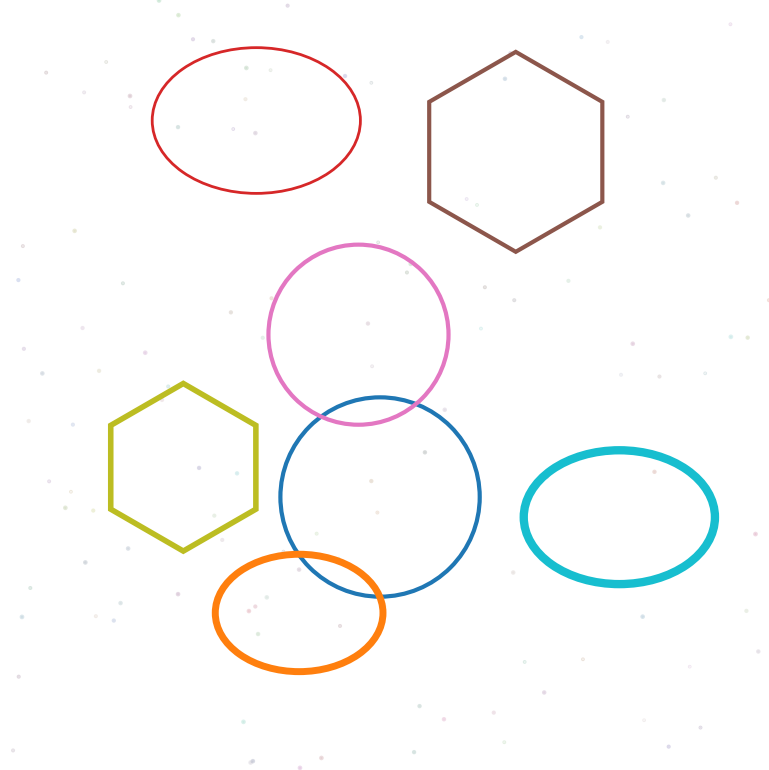[{"shape": "circle", "thickness": 1.5, "radius": 0.65, "center": [0.494, 0.355]}, {"shape": "oval", "thickness": 2.5, "radius": 0.54, "center": [0.388, 0.204]}, {"shape": "oval", "thickness": 1, "radius": 0.68, "center": [0.333, 0.843]}, {"shape": "hexagon", "thickness": 1.5, "radius": 0.65, "center": [0.67, 0.803]}, {"shape": "circle", "thickness": 1.5, "radius": 0.58, "center": [0.466, 0.565]}, {"shape": "hexagon", "thickness": 2, "radius": 0.54, "center": [0.238, 0.393]}, {"shape": "oval", "thickness": 3, "radius": 0.62, "center": [0.804, 0.328]}]